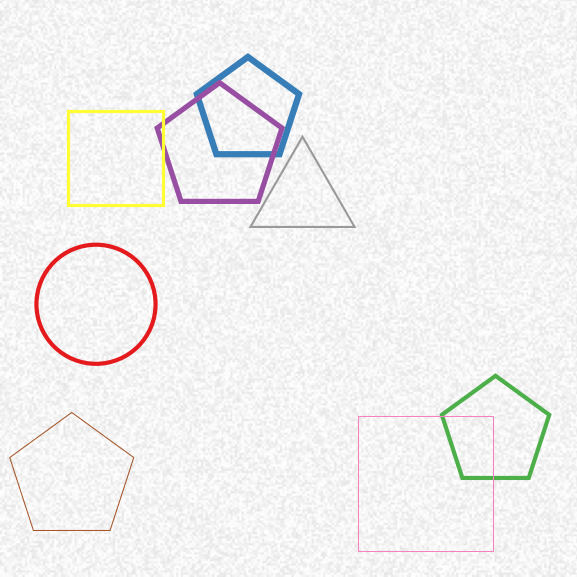[{"shape": "circle", "thickness": 2, "radius": 0.52, "center": [0.166, 0.472]}, {"shape": "pentagon", "thickness": 3, "radius": 0.47, "center": [0.429, 0.807]}, {"shape": "pentagon", "thickness": 2, "radius": 0.49, "center": [0.858, 0.251]}, {"shape": "pentagon", "thickness": 2.5, "radius": 0.57, "center": [0.38, 0.742]}, {"shape": "square", "thickness": 1.5, "radius": 0.41, "center": [0.2, 0.725]}, {"shape": "pentagon", "thickness": 0.5, "radius": 0.56, "center": [0.124, 0.172]}, {"shape": "square", "thickness": 0.5, "radius": 0.58, "center": [0.736, 0.162]}, {"shape": "triangle", "thickness": 1, "radius": 0.52, "center": [0.524, 0.658]}]